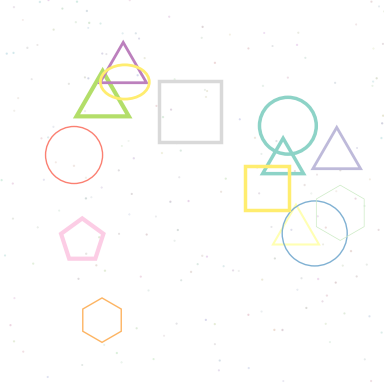[{"shape": "triangle", "thickness": 2.5, "radius": 0.31, "center": [0.735, 0.58]}, {"shape": "circle", "thickness": 2.5, "radius": 0.37, "center": [0.748, 0.673]}, {"shape": "triangle", "thickness": 1.5, "radius": 0.35, "center": [0.769, 0.399]}, {"shape": "triangle", "thickness": 2, "radius": 0.36, "center": [0.875, 0.598]}, {"shape": "circle", "thickness": 1, "radius": 0.37, "center": [0.192, 0.597]}, {"shape": "circle", "thickness": 1, "radius": 0.42, "center": [0.817, 0.394]}, {"shape": "hexagon", "thickness": 1, "radius": 0.29, "center": [0.265, 0.168]}, {"shape": "triangle", "thickness": 3, "radius": 0.39, "center": [0.267, 0.737]}, {"shape": "pentagon", "thickness": 3, "radius": 0.29, "center": [0.214, 0.375]}, {"shape": "square", "thickness": 2.5, "radius": 0.4, "center": [0.494, 0.71]}, {"shape": "triangle", "thickness": 2, "radius": 0.35, "center": [0.32, 0.82]}, {"shape": "hexagon", "thickness": 0.5, "radius": 0.36, "center": [0.884, 0.447]}, {"shape": "square", "thickness": 2.5, "radius": 0.29, "center": [0.693, 0.511]}, {"shape": "oval", "thickness": 2, "radius": 0.32, "center": [0.324, 0.787]}]